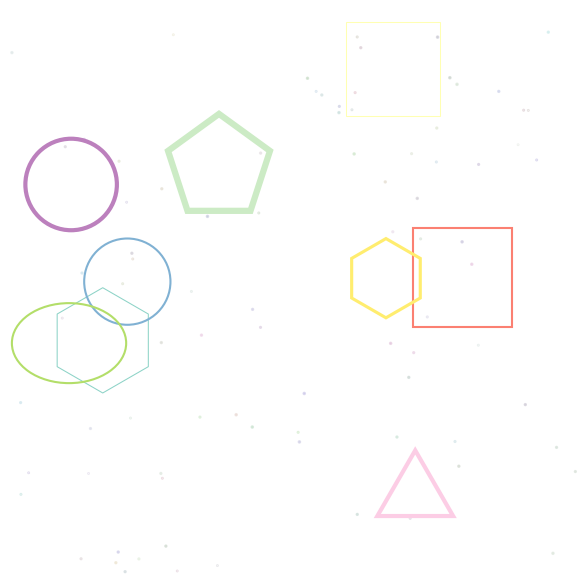[{"shape": "hexagon", "thickness": 0.5, "radius": 0.46, "center": [0.178, 0.41]}, {"shape": "square", "thickness": 0.5, "radius": 0.41, "center": [0.681, 0.88]}, {"shape": "square", "thickness": 1, "radius": 0.43, "center": [0.801, 0.518]}, {"shape": "circle", "thickness": 1, "radius": 0.37, "center": [0.22, 0.511]}, {"shape": "oval", "thickness": 1, "radius": 0.49, "center": [0.12, 0.405]}, {"shape": "triangle", "thickness": 2, "radius": 0.38, "center": [0.719, 0.143]}, {"shape": "circle", "thickness": 2, "radius": 0.4, "center": [0.123, 0.68]}, {"shape": "pentagon", "thickness": 3, "radius": 0.46, "center": [0.379, 0.709]}, {"shape": "hexagon", "thickness": 1.5, "radius": 0.34, "center": [0.668, 0.517]}]